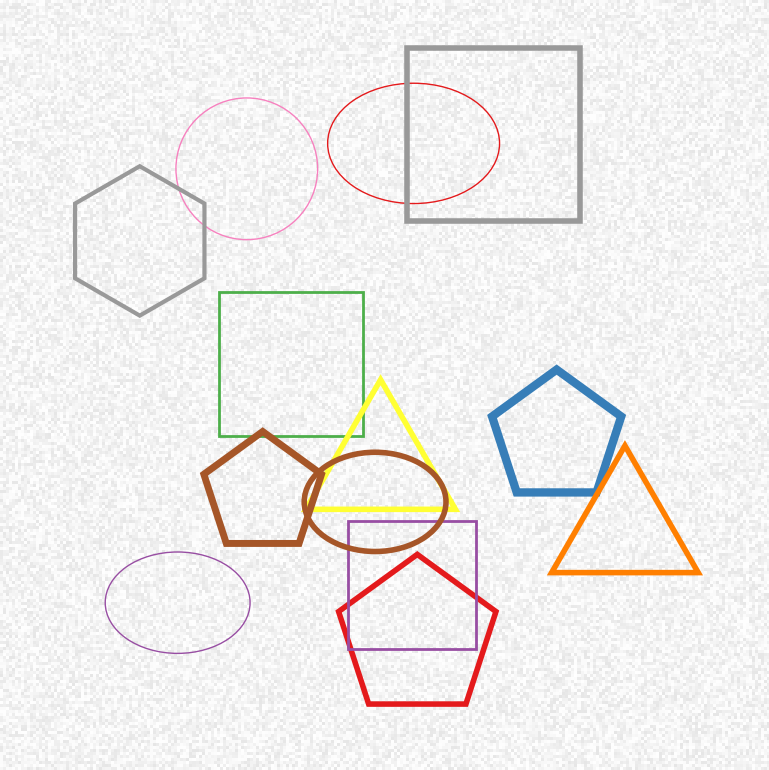[{"shape": "pentagon", "thickness": 2, "radius": 0.54, "center": [0.542, 0.173]}, {"shape": "oval", "thickness": 0.5, "radius": 0.56, "center": [0.537, 0.814]}, {"shape": "pentagon", "thickness": 3, "radius": 0.44, "center": [0.723, 0.432]}, {"shape": "square", "thickness": 1, "radius": 0.47, "center": [0.378, 0.527]}, {"shape": "oval", "thickness": 0.5, "radius": 0.47, "center": [0.231, 0.217]}, {"shape": "square", "thickness": 1, "radius": 0.41, "center": [0.535, 0.24]}, {"shape": "triangle", "thickness": 2, "radius": 0.55, "center": [0.812, 0.311]}, {"shape": "triangle", "thickness": 2, "radius": 0.56, "center": [0.494, 0.395]}, {"shape": "pentagon", "thickness": 2.5, "radius": 0.4, "center": [0.341, 0.359]}, {"shape": "oval", "thickness": 2, "radius": 0.46, "center": [0.487, 0.348]}, {"shape": "circle", "thickness": 0.5, "radius": 0.46, "center": [0.321, 0.781]}, {"shape": "hexagon", "thickness": 1.5, "radius": 0.49, "center": [0.182, 0.687]}, {"shape": "square", "thickness": 2, "radius": 0.56, "center": [0.641, 0.825]}]